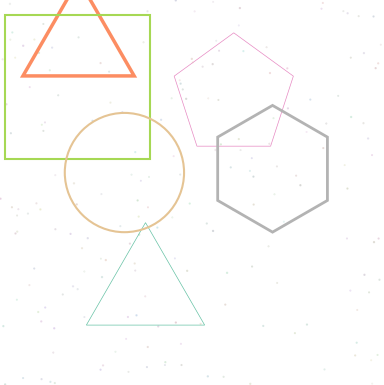[{"shape": "triangle", "thickness": 0.5, "radius": 0.89, "center": [0.378, 0.244]}, {"shape": "triangle", "thickness": 2.5, "radius": 0.83, "center": [0.204, 0.886]}, {"shape": "pentagon", "thickness": 0.5, "radius": 0.81, "center": [0.607, 0.752]}, {"shape": "square", "thickness": 1.5, "radius": 0.94, "center": [0.202, 0.774]}, {"shape": "circle", "thickness": 1.5, "radius": 0.77, "center": [0.323, 0.552]}, {"shape": "hexagon", "thickness": 2, "radius": 0.82, "center": [0.708, 0.562]}]